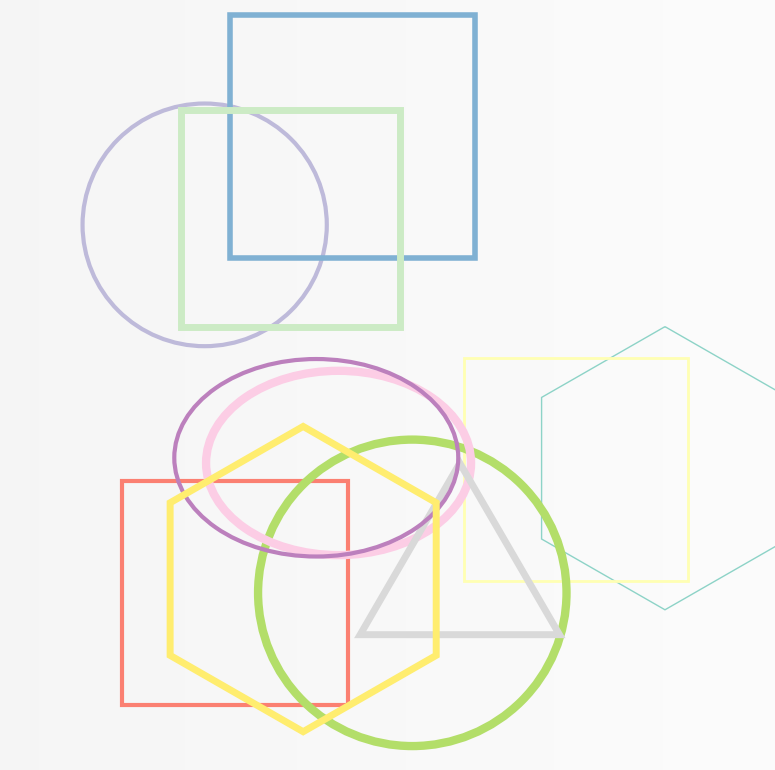[{"shape": "hexagon", "thickness": 0.5, "radius": 0.92, "center": [0.858, 0.392]}, {"shape": "square", "thickness": 1, "radius": 0.72, "center": [0.743, 0.391]}, {"shape": "circle", "thickness": 1.5, "radius": 0.79, "center": [0.264, 0.708]}, {"shape": "square", "thickness": 1.5, "radius": 0.73, "center": [0.303, 0.23]}, {"shape": "square", "thickness": 2, "radius": 0.79, "center": [0.455, 0.823]}, {"shape": "circle", "thickness": 3, "radius": 1.0, "center": [0.532, 0.23]}, {"shape": "oval", "thickness": 3, "radius": 0.85, "center": [0.437, 0.399]}, {"shape": "triangle", "thickness": 2.5, "radius": 0.74, "center": [0.593, 0.25]}, {"shape": "oval", "thickness": 1.5, "radius": 0.92, "center": [0.408, 0.405]}, {"shape": "square", "thickness": 2.5, "radius": 0.71, "center": [0.375, 0.716]}, {"shape": "hexagon", "thickness": 2.5, "radius": 0.99, "center": [0.391, 0.248]}]